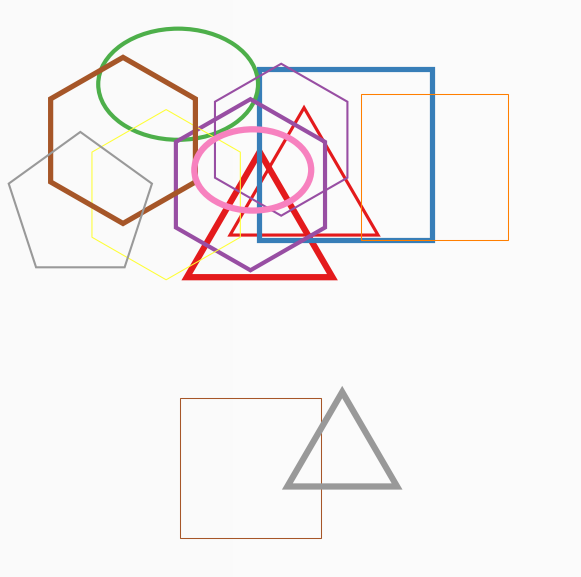[{"shape": "triangle", "thickness": 1.5, "radius": 0.73, "center": [0.523, 0.666]}, {"shape": "triangle", "thickness": 3, "radius": 0.72, "center": [0.447, 0.591]}, {"shape": "square", "thickness": 2.5, "radius": 0.74, "center": [0.594, 0.732]}, {"shape": "oval", "thickness": 2, "radius": 0.69, "center": [0.306, 0.853]}, {"shape": "hexagon", "thickness": 1, "radius": 0.66, "center": [0.484, 0.757]}, {"shape": "hexagon", "thickness": 2, "radius": 0.74, "center": [0.431, 0.679]}, {"shape": "square", "thickness": 0.5, "radius": 0.63, "center": [0.748, 0.71]}, {"shape": "hexagon", "thickness": 0.5, "radius": 0.74, "center": [0.286, 0.662]}, {"shape": "hexagon", "thickness": 2.5, "radius": 0.72, "center": [0.212, 0.756]}, {"shape": "square", "thickness": 0.5, "radius": 0.61, "center": [0.432, 0.189]}, {"shape": "oval", "thickness": 3, "radius": 0.5, "center": [0.435, 0.705]}, {"shape": "triangle", "thickness": 3, "radius": 0.54, "center": [0.589, 0.211]}, {"shape": "pentagon", "thickness": 1, "radius": 0.65, "center": [0.138, 0.641]}]